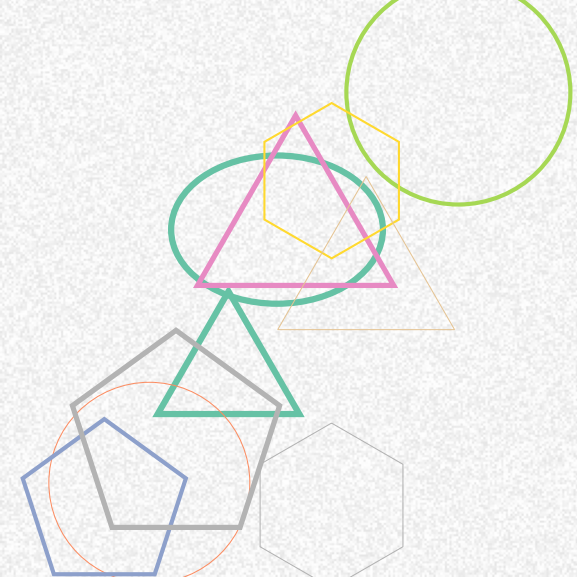[{"shape": "oval", "thickness": 3, "radius": 0.92, "center": [0.48, 0.602]}, {"shape": "triangle", "thickness": 3, "radius": 0.71, "center": [0.396, 0.353]}, {"shape": "circle", "thickness": 0.5, "radius": 0.87, "center": [0.259, 0.163]}, {"shape": "pentagon", "thickness": 2, "radius": 0.74, "center": [0.181, 0.125]}, {"shape": "triangle", "thickness": 2.5, "radius": 0.98, "center": [0.512, 0.603]}, {"shape": "circle", "thickness": 2, "radius": 0.97, "center": [0.794, 0.839]}, {"shape": "hexagon", "thickness": 1, "radius": 0.67, "center": [0.574, 0.686]}, {"shape": "triangle", "thickness": 0.5, "radius": 0.88, "center": [0.634, 0.517]}, {"shape": "pentagon", "thickness": 2.5, "radius": 0.94, "center": [0.305, 0.238]}, {"shape": "hexagon", "thickness": 0.5, "radius": 0.71, "center": [0.574, 0.124]}]